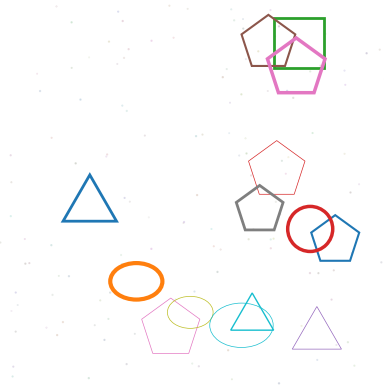[{"shape": "pentagon", "thickness": 1.5, "radius": 0.33, "center": [0.871, 0.376]}, {"shape": "triangle", "thickness": 2, "radius": 0.4, "center": [0.233, 0.466]}, {"shape": "oval", "thickness": 3, "radius": 0.34, "center": [0.354, 0.269]}, {"shape": "square", "thickness": 2, "radius": 0.33, "center": [0.776, 0.888]}, {"shape": "pentagon", "thickness": 0.5, "radius": 0.39, "center": [0.719, 0.558]}, {"shape": "circle", "thickness": 2.5, "radius": 0.29, "center": [0.806, 0.405]}, {"shape": "triangle", "thickness": 0.5, "radius": 0.37, "center": [0.823, 0.13]}, {"shape": "pentagon", "thickness": 1.5, "radius": 0.37, "center": [0.697, 0.888]}, {"shape": "pentagon", "thickness": 0.5, "radius": 0.4, "center": [0.444, 0.146]}, {"shape": "pentagon", "thickness": 2.5, "radius": 0.39, "center": [0.769, 0.823]}, {"shape": "pentagon", "thickness": 2, "radius": 0.32, "center": [0.675, 0.454]}, {"shape": "oval", "thickness": 0.5, "radius": 0.3, "center": [0.494, 0.189]}, {"shape": "oval", "thickness": 0.5, "radius": 0.41, "center": [0.627, 0.155]}, {"shape": "triangle", "thickness": 1, "radius": 0.32, "center": [0.655, 0.175]}]